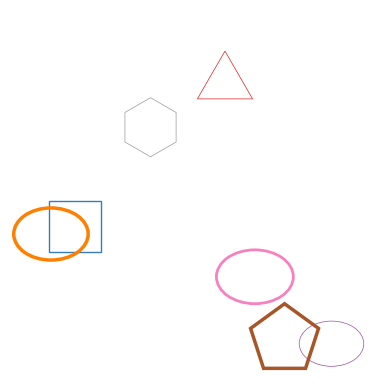[{"shape": "triangle", "thickness": 0.5, "radius": 0.41, "center": [0.584, 0.785]}, {"shape": "square", "thickness": 1, "radius": 0.33, "center": [0.194, 0.412]}, {"shape": "oval", "thickness": 0.5, "radius": 0.42, "center": [0.861, 0.107]}, {"shape": "oval", "thickness": 2.5, "radius": 0.48, "center": [0.132, 0.392]}, {"shape": "pentagon", "thickness": 2.5, "radius": 0.46, "center": [0.739, 0.118]}, {"shape": "oval", "thickness": 2, "radius": 0.5, "center": [0.662, 0.281]}, {"shape": "hexagon", "thickness": 0.5, "radius": 0.38, "center": [0.391, 0.67]}]